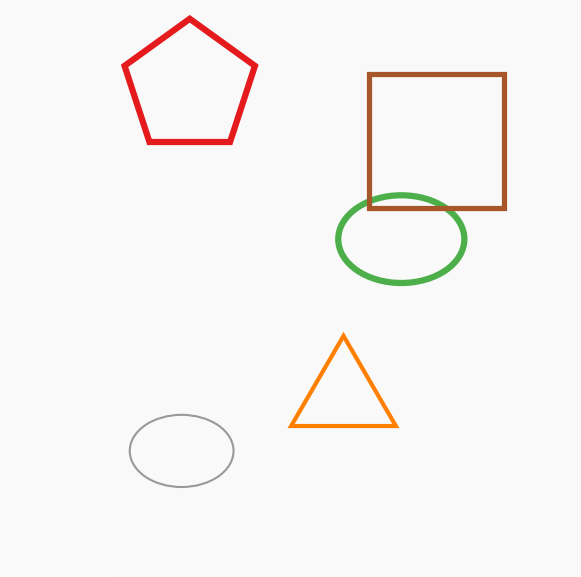[{"shape": "pentagon", "thickness": 3, "radius": 0.59, "center": [0.326, 0.849]}, {"shape": "oval", "thickness": 3, "radius": 0.54, "center": [0.69, 0.585]}, {"shape": "triangle", "thickness": 2, "radius": 0.52, "center": [0.591, 0.313]}, {"shape": "square", "thickness": 2.5, "radius": 0.58, "center": [0.751, 0.755]}, {"shape": "oval", "thickness": 1, "radius": 0.45, "center": [0.312, 0.218]}]